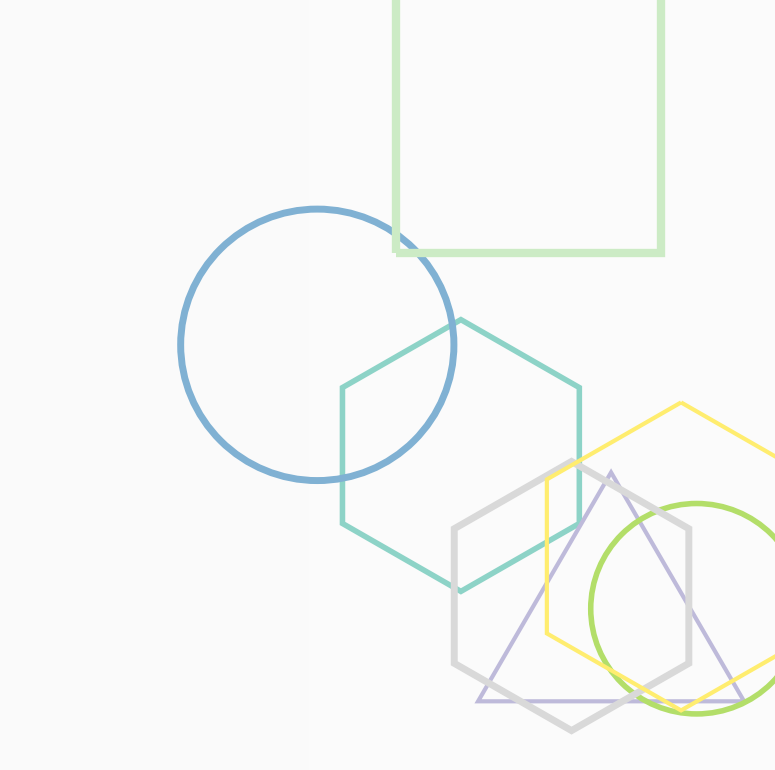[{"shape": "hexagon", "thickness": 2, "radius": 0.88, "center": [0.595, 0.408]}, {"shape": "triangle", "thickness": 1.5, "radius": 0.99, "center": [0.788, 0.188]}, {"shape": "circle", "thickness": 2.5, "radius": 0.88, "center": [0.409, 0.552]}, {"shape": "circle", "thickness": 2, "radius": 0.68, "center": [0.899, 0.209]}, {"shape": "hexagon", "thickness": 2.5, "radius": 0.87, "center": [0.737, 0.226]}, {"shape": "square", "thickness": 3, "radius": 0.86, "center": [0.682, 0.842]}, {"shape": "hexagon", "thickness": 1.5, "radius": 1.0, "center": [0.879, 0.277]}]